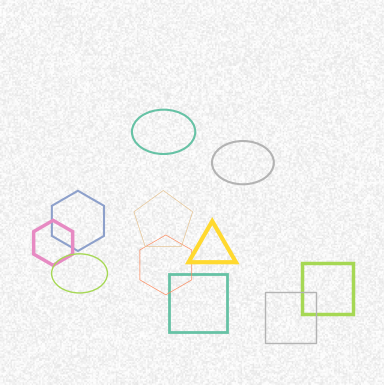[{"shape": "oval", "thickness": 1.5, "radius": 0.41, "center": [0.425, 0.658]}, {"shape": "square", "thickness": 2, "radius": 0.38, "center": [0.514, 0.213]}, {"shape": "hexagon", "thickness": 0.5, "radius": 0.39, "center": [0.431, 0.312]}, {"shape": "hexagon", "thickness": 1.5, "radius": 0.39, "center": [0.202, 0.426]}, {"shape": "hexagon", "thickness": 2.5, "radius": 0.29, "center": [0.138, 0.369]}, {"shape": "oval", "thickness": 1, "radius": 0.36, "center": [0.207, 0.29]}, {"shape": "square", "thickness": 2.5, "radius": 0.33, "center": [0.851, 0.251]}, {"shape": "triangle", "thickness": 3, "radius": 0.36, "center": [0.551, 0.354]}, {"shape": "pentagon", "thickness": 0.5, "radius": 0.4, "center": [0.424, 0.425]}, {"shape": "oval", "thickness": 1.5, "radius": 0.4, "center": [0.631, 0.578]}, {"shape": "square", "thickness": 1, "radius": 0.33, "center": [0.754, 0.176]}]